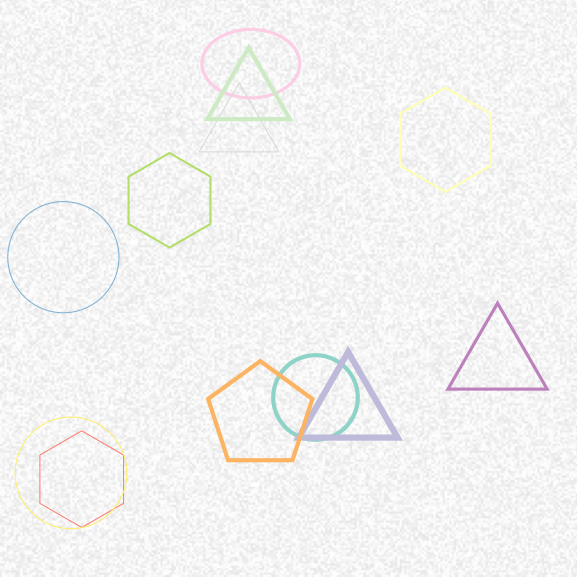[{"shape": "circle", "thickness": 2, "radius": 0.37, "center": [0.546, 0.311]}, {"shape": "hexagon", "thickness": 1, "radius": 0.45, "center": [0.771, 0.757]}, {"shape": "triangle", "thickness": 3, "radius": 0.49, "center": [0.603, 0.291]}, {"shape": "hexagon", "thickness": 0.5, "radius": 0.42, "center": [0.142, 0.169]}, {"shape": "circle", "thickness": 0.5, "radius": 0.48, "center": [0.11, 0.554]}, {"shape": "pentagon", "thickness": 2, "radius": 0.47, "center": [0.451, 0.279]}, {"shape": "hexagon", "thickness": 1, "radius": 0.41, "center": [0.294, 0.652]}, {"shape": "oval", "thickness": 1.5, "radius": 0.42, "center": [0.434, 0.889]}, {"shape": "triangle", "thickness": 0.5, "radius": 0.4, "center": [0.414, 0.776]}, {"shape": "triangle", "thickness": 1.5, "radius": 0.5, "center": [0.862, 0.375]}, {"shape": "triangle", "thickness": 2, "radius": 0.41, "center": [0.431, 0.834]}, {"shape": "circle", "thickness": 0.5, "radius": 0.48, "center": [0.123, 0.18]}]